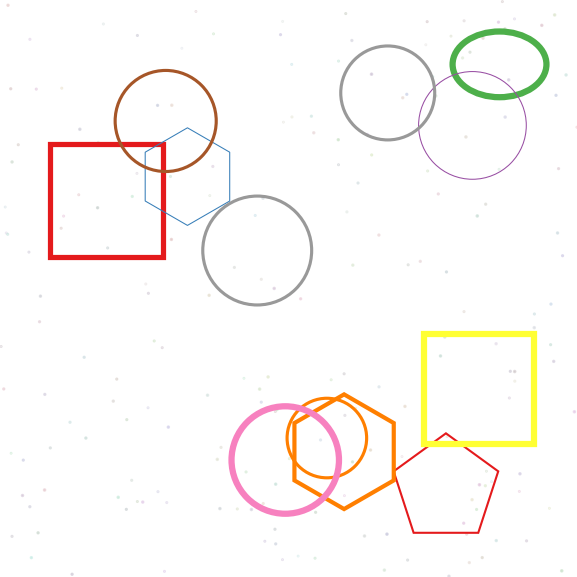[{"shape": "pentagon", "thickness": 1, "radius": 0.48, "center": [0.772, 0.154]}, {"shape": "square", "thickness": 2.5, "radius": 0.49, "center": [0.184, 0.652]}, {"shape": "hexagon", "thickness": 0.5, "radius": 0.42, "center": [0.325, 0.693]}, {"shape": "oval", "thickness": 3, "radius": 0.41, "center": [0.865, 0.888]}, {"shape": "circle", "thickness": 0.5, "radius": 0.47, "center": [0.818, 0.782]}, {"shape": "hexagon", "thickness": 2, "radius": 0.5, "center": [0.596, 0.217]}, {"shape": "circle", "thickness": 1.5, "radius": 0.34, "center": [0.566, 0.241]}, {"shape": "square", "thickness": 3, "radius": 0.48, "center": [0.829, 0.326]}, {"shape": "circle", "thickness": 1.5, "radius": 0.44, "center": [0.287, 0.79]}, {"shape": "circle", "thickness": 3, "radius": 0.47, "center": [0.494, 0.203]}, {"shape": "circle", "thickness": 1.5, "radius": 0.47, "center": [0.445, 0.565]}, {"shape": "circle", "thickness": 1.5, "radius": 0.41, "center": [0.671, 0.838]}]